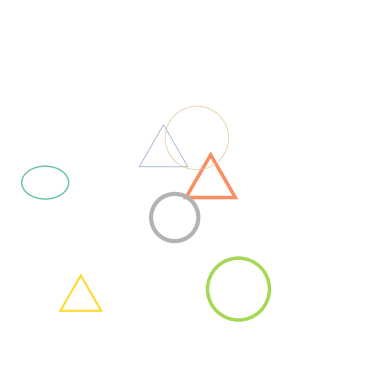[{"shape": "oval", "thickness": 1, "radius": 0.3, "center": [0.117, 0.526]}, {"shape": "triangle", "thickness": 2.5, "radius": 0.37, "center": [0.547, 0.524]}, {"shape": "triangle", "thickness": 0.5, "radius": 0.36, "center": [0.425, 0.603]}, {"shape": "circle", "thickness": 2.5, "radius": 0.4, "center": [0.619, 0.249]}, {"shape": "triangle", "thickness": 1.5, "radius": 0.31, "center": [0.21, 0.223]}, {"shape": "circle", "thickness": 0.5, "radius": 0.41, "center": [0.511, 0.642]}, {"shape": "circle", "thickness": 3, "radius": 0.31, "center": [0.454, 0.435]}]